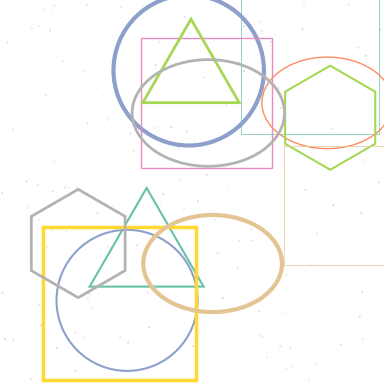[{"shape": "triangle", "thickness": 1.5, "radius": 0.85, "center": [0.381, 0.341]}, {"shape": "square", "thickness": 0.5, "radius": 0.9, "center": [0.805, 0.831]}, {"shape": "oval", "thickness": 1, "radius": 0.85, "center": [0.85, 0.733]}, {"shape": "circle", "thickness": 1.5, "radius": 0.92, "center": [0.33, 0.22]}, {"shape": "circle", "thickness": 3, "radius": 0.98, "center": [0.49, 0.817]}, {"shape": "square", "thickness": 1, "radius": 0.85, "center": [0.537, 0.732]}, {"shape": "hexagon", "thickness": 1.5, "radius": 0.68, "center": [0.858, 0.694]}, {"shape": "triangle", "thickness": 2, "radius": 0.72, "center": [0.496, 0.806]}, {"shape": "square", "thickness": 2.5, "radius": 1.0, "center": [0.31, 0.212]}, {"shape": "oval", "thickness": 3, "radius": 0.9, "center": [0.552, 0.316]}, {"shape": "square", "thickness": 0.5, "radius": 0.77, "center": [0.892, 0.466]}, {"shape": "oval", "thickness": 2, "radius": 0.99, "center": [0.541, 0.707]}, {"shape": "hexagon", "thickness": 2, "radius": 0.7, "center": [0.203, 0.368]}]